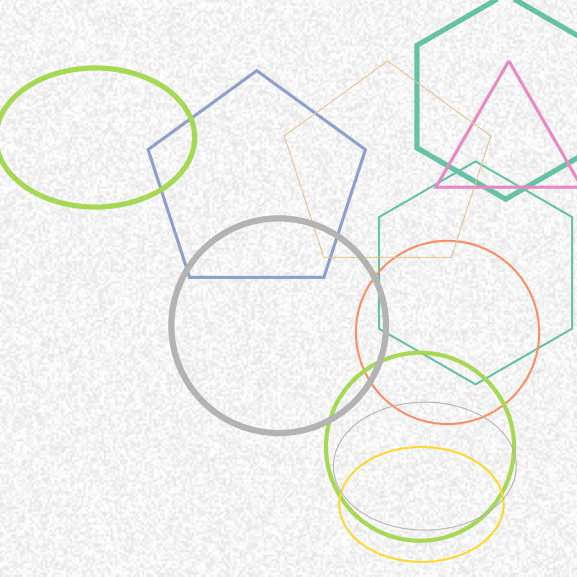[{"shape": "hexagon", "thickness": 1, "radius": 0.97, "center": [0.824, 0.527]}, {"shape": "hexagon", "thickness": 2.5, "radius": 0.89, "center": [0.876, 0.832]}, {"shape": "circle", "thickness": 1, "radius": 0.79, "center": [0.775, 0.423]}, {"shape": "pentagon", "thickness": 1.5, "radius": 0.99, "center": [0.445, 0.679]}, {"shape": "triangle", "thickness": 1.5, "radius": 0.73, "center": [0.881, 0.748]}, {"shape": "circle", "thickness": 2, "radius": 0.81, "center": [0.727, 0.226]}, {"shape": "oval", "thickness": 2.5, "radius": 0.86, "center": [0.165, 0.761]}, {"shape": "oval", "thickness": 1, "radius": 0.71, "center": [0.73, 0.126]}, {"shape": "pentagon", "thickness": 0.5, "radius": 0.94, "center": [0.671, 0.706]}, {"shape": "oval", "thickness": 0.5, "radius": 0.79, "center": [0.736, 0.192]}, {"shape": "circle", "thickness": 3, "radius": 0.93, "center": [0.483, 0.435]}]